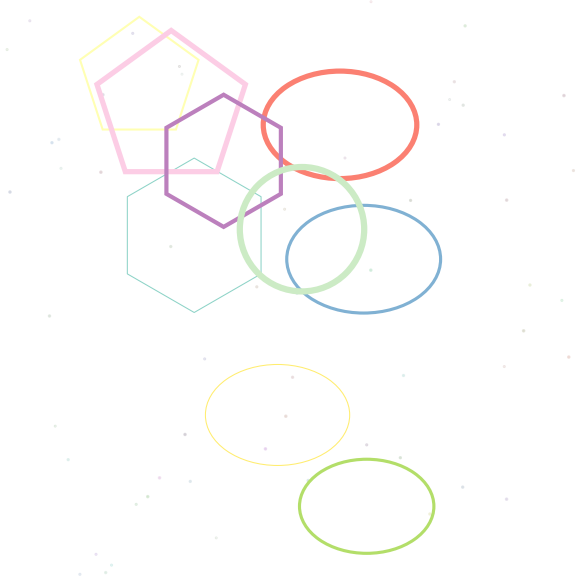[{"shape": "hexagon", "thickness": 0.5, "radius": 0.67, "center": [0.336, 0.592]}, {"shape": "pentagon", "thickness": 1, "radius": 0.54, "center": [0.241, 0.862]}, {"shape": "oval", "thickness": 2.5, "radius": 0.66, "center": [0.589, 0.783]}, {"shape": "oval", "thickness": 1.5, "radius": 0.67, "center": [0.63, 0.55]}, {"shape": "oval", "thickness": 1.5, "radius": 0.58, "center": [0.635, 0.122]}, {"shape": "pentagon", "thickness": 2.5, "radius": 0.68, "center": [0.296, 0.811]}, {"shape": "hexagon", "thickness": 2, "radius": 0.57, "center": [0.387, 0.721]}, {"shape": "circle", "thickness": 3, "radius": 0.54, "center": [0.523, 0.602]}, {"shape": "oval", "thickness": 0.5, "radius": 0.62, "center": [0.481, 0.281]}]